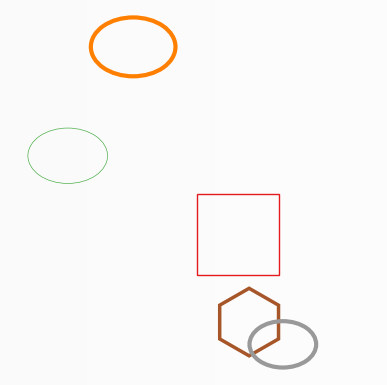[{"shape": "square", "thickness": 1, "radius": 0.53, "center": [0.614, 0.391]}, {"shape": "oval", "thickness": 0.5, "radius": 0.51, "center": [0.175, 0.595]}, {"shape": "oval", "thickness": 3, "radius": 0.55, "center": [0.344, 0.878]}, {"shape": "hexagon", "thickness": 2.5, "radius": 0.44, "center": [0.643, 0.163]}, {"shape": "oval", "thickness": 3, "radius": 0.43, "center": [0.73, 0.106]}]